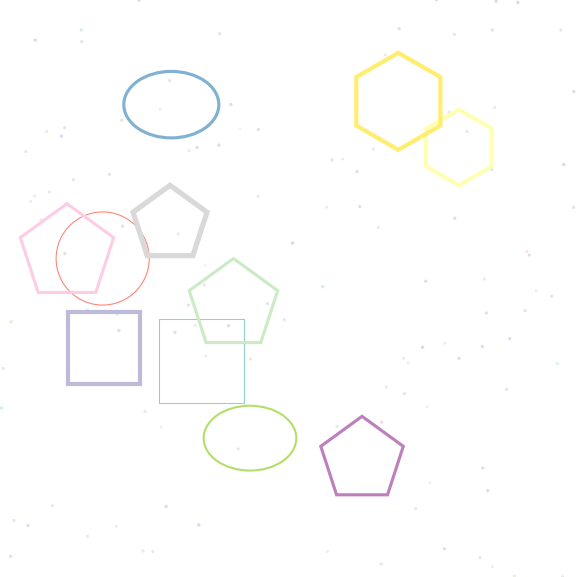[{"shape": "square", "thickness": 0.5, "radius": 0.36, "center": [0.349, 0.374]}, {"shape": "hexagon", "thickness": 2, "radius": 0.33, "center": [0.795, 0.744]}, {"shape": "square", "thickness": 2, "radius": 0.31, "center": [0.18, 0.396]}, {"shape": "circle", "thickness": 0.5, "radius": 0.4, "center": [0.178, 0.552]}, {"shape": "oval", "thickness": 1.5, "radius": 0.41, "center": [0.297, 0.818]}, {"shape": "oval", "thickness": 1, "radius": 0.4, "center": [0.433, 0.24]}, {"shape": "pentagon", "thickness": 1.5, "radius": 0.42, "center": [0.116, 0.561]}, {"shape": "pentagon", "thickness": 2.5, "radius": 0.34, "center": [0.294, 0.611]}, {"shape": "pentagon", "thickness": 1.5, "radius": 0.38, "center": [0.627, 0.203]}, {"shape": "pentagon", "thickness": 1.5, "radius": 0.4, "center": [0.404, 0.471]}, {"shape": "hexagon", "thickness": 2, "radius": 0.42, "center": [0.69, 0.824]}]